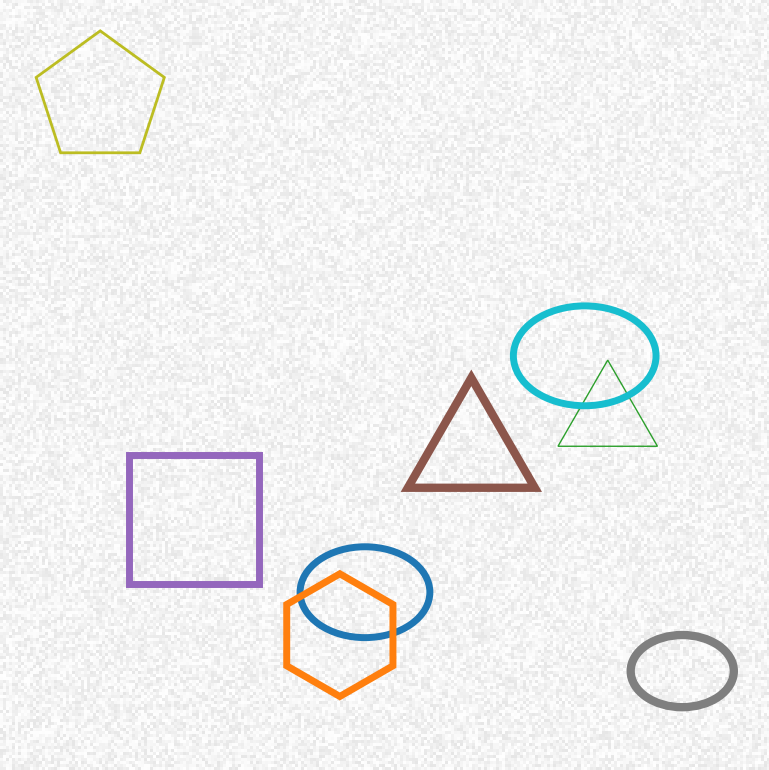[{"shape": "oval", "thickness": 2.5, "radius": 0.42, "center": [0.474, 0.231]}, {"shape": "hexagon", "thickness": 2.5, "radius": 0.4, "center": [0.441, 0.175]}, {"shape": "triangle", "thickness": 0.5, "radius": 0.37, "center": [0.789, 0.458]}, {"shape": "square", "thickness": 2.5, "radius": 0.42, "center": [0.252, 0.325]}, {"shape": "triangle", "thickness": 3, "radius": 0.48, "center": [0.612, 0.414]}, {"shape": "oval", "thickness": 3, "radius": 0.33, "center": [0.886, 0.128]}, {"shape": "pentagon", "thickness": 1, "radius": 0.44, "center": [0.13, 0.872]}, {"shape": "oval", "thickness": 2.5, "radius": 0.46, "center": [0.759, 0.538]}]